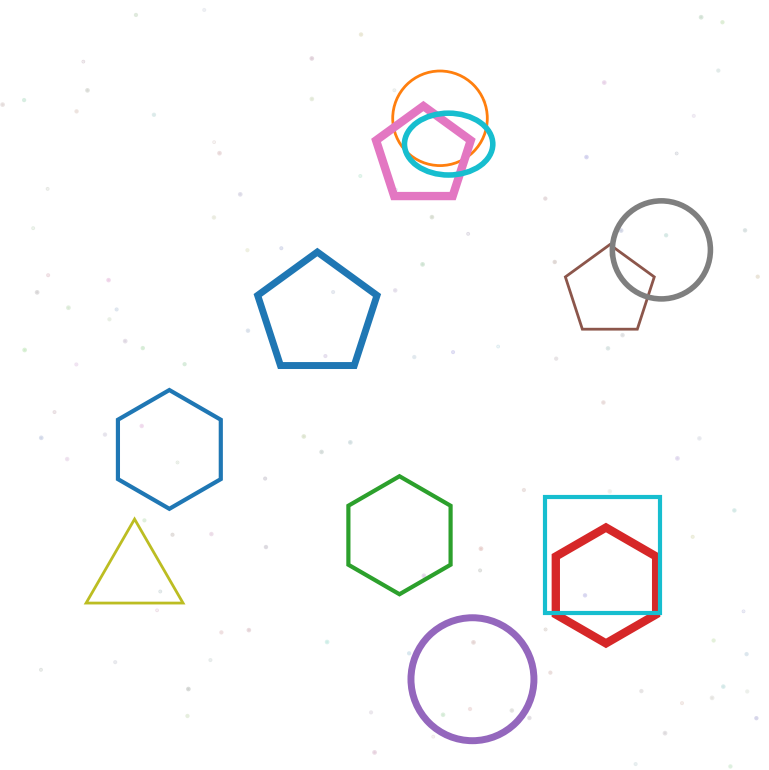[{"shape": "pentagon", "thickness": 2.5, "radius": 0.41, "center": [0.412, 0.591]}, {"shape": "hexagon", "thickness": 1.5, "radius": 0.39, "center": [0.22, 0.416]}, {"shape": "circle", "thickness": 1, "radius": 0.31, "center": [0.571, 0.846]}, {"shape": "hexagon", "thickness": 1.5, "radius": 0.38, "center": [0.519, 0.305]}, {"shape": "hexagon", "thickness": 3, "radius": 0.38, "center": [0.787, 0.24]}, {"shape": "circle", "thickness": 2.5, "radius": 0.4, "center": [0.614, 0.118]}, {"shape": "pentagon", "thickness": 1, "radius": 0.3, "center": [0.792, 0.622]}, {"shape": "pentagon", "thickness": 3, "radius": 0.32, "center": [0.55, 0.798]}, {"shape": "circle", "thickness": 2, "radius": 0.32, "center": [0.859, 0.675]}, {"shape": "triangle", "thickness": 1, "radius": 0.36, "center": [0.175, 0.253]}, {"shape": "oval", "thickness": 2, "radius": 0.29, "center": [0.583, 0.813]}, {"shape": "square", "thickness": 1.5, "radius": 0.37, "center": [0.782, 0.279]}]